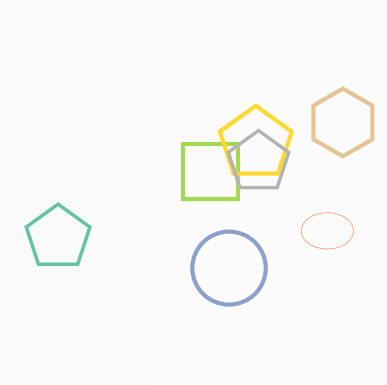[{"shape": "pentagon", "thickness": 2.5, "radius": 0.43, "center": [0.15, 0.383]}, {"shape": "oval", "thickness": 0.5, "radius": 0.34, "center": [0.845, 0.4]}, {"shape": "circle", "thickness": 3, "radius": 0.47, "center": [0.591, 0.304]}, {"shape": "square", "thickness": 3, "radius": 0.35, "center": [0.542, 0.554]}, {"shape": "pentagon", "thickness": 3, "radius": 0.49, "center": [0.66, 0.628]}, {"shape": "hexagon", "thickness": 3, "radius": 0.44, "center": [0.885, 0.682]}, {"shape": "pentagon", "thickness": 2.5, "radius": 0.41, "center": [0.667, 0.579]}]